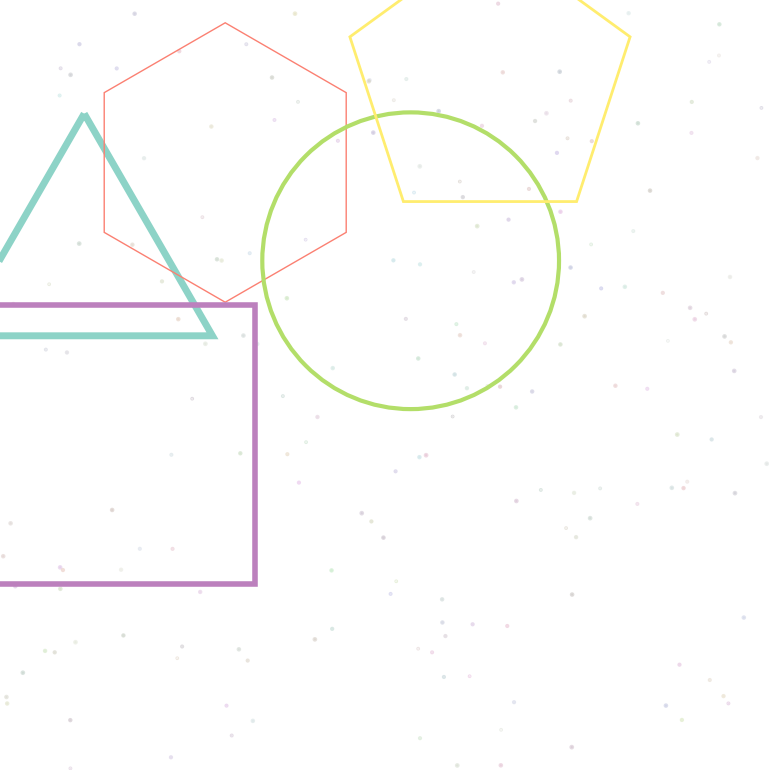[{"shape": "triangle", "thickness": 2.5, "radius": 0.96, "center": [0.109, 0.66]}, {"shape": "hexagon", "thickness": 0.5, "radius": 0.91, "center": [0.292, 0.789]}, {"shape": "circle", "thickness": 1.5, "radius": 0.96, "center": [0.533, 0.661]}, {"shape": "square", "thickness": 2, "radius": 0.91, "center": [0.15, 0.423]}, {"shape": "pentagon", "thickness": 1, "radius": 0.96, "center": [0.636, 0.893]}]